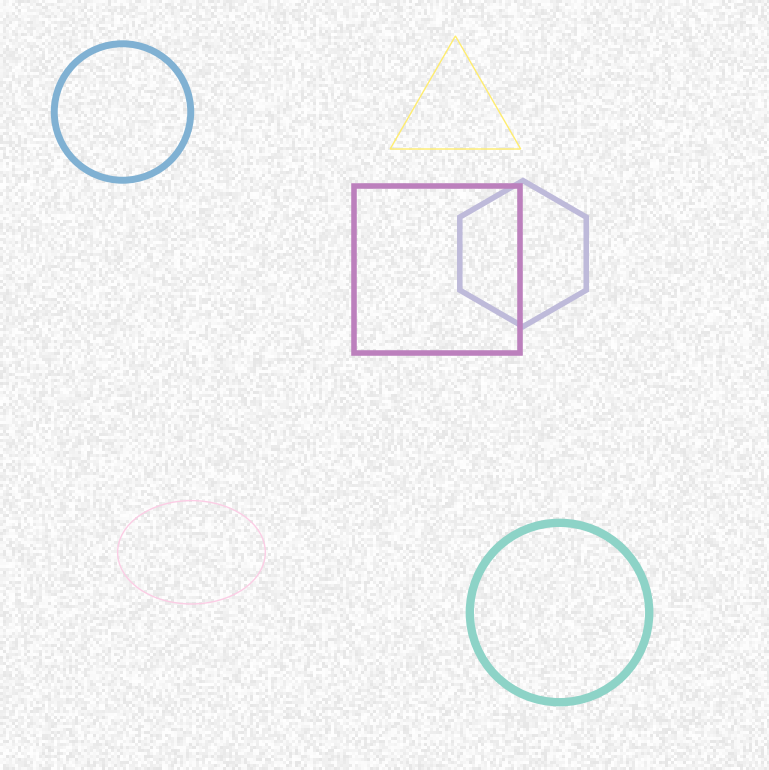[{"shape": "circle", "thickness": 3, "radius": 0.58, "center": [0.727, 0.205]}, {"shape": "hexagon", "thickness": 2, "radius": 0.47, "center": [0.679, 0.671]}, {"shape": "circle", "thickness": 2.5, "radius": 0.44, "center": [0.159, 0.855]}, {"shape": "oval", "thickness": 0.5, "radius": 0.48, "center": [0.249, 0.283]}, {"shape": "square", "thickness": 2, "radius": 0.54, "center": [0.568, 0.65]}, {"shape": "triangle", "thickness": 0.5, "radius": 0.49, "center": [0.591, 0.855]}]